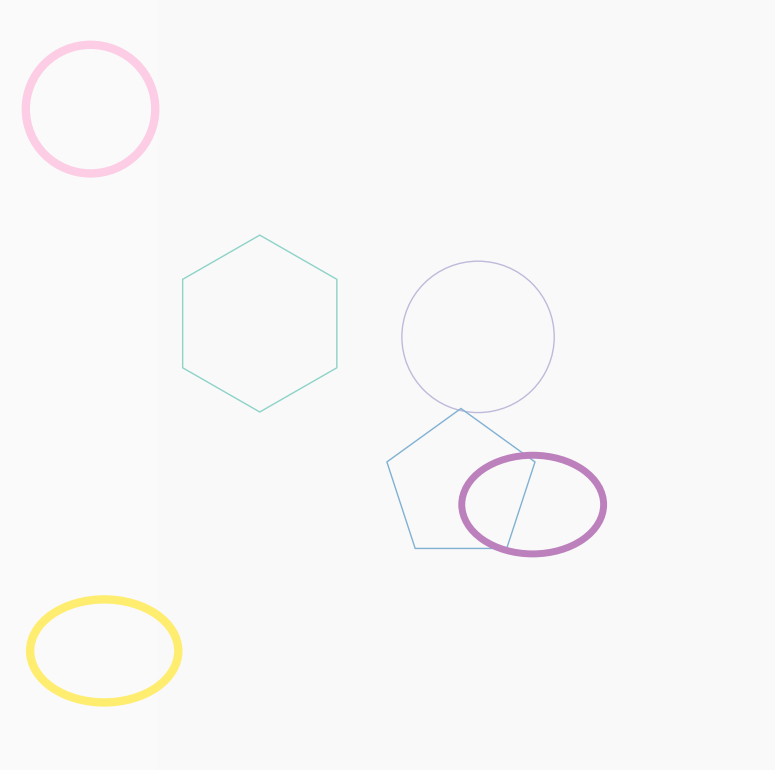[{"shape": "hexagon", "thickness": 0.5, "radius": 0.57, "center": [0.335, 0.58]}, {"shape": "circle", "thickness": 0.5, "radius": 0.49, "center": [0.617, 0.563]}, {"shape": "pentagon", "thickness": 0.5, "radius": 0.5, "center": [0.595, 0.369]}, {"shape": "circle", "thickness": 3, "radius": 0.42, "center": [0.117, 0.858]}, {"shape": "oval", "thickness": 2.5, "radius": 0.46, "center": [0.687, 0.345]}, {"shape": "oval", "thickness": 3, "radius": 0.48, "center": [0.134, 0.155]}]